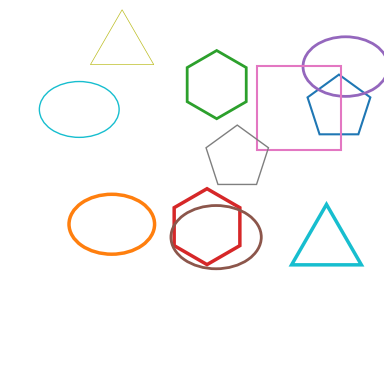[{"shape": "pentagon", "thickness": 1.5, "radius": 0.43, "center": [0.88, 0.721]}, {"shape": "oval", "thickness": 2.5, "radius": 0.56, "center": [0.29, 0.418]}, {"shape": "hexagon", "thickness": 2, "radius": 0.44, "center": [0.563, 0.78]}, {"shape": "hexagon", "thickness": 2.5, "radius": 0.49, "center": [0.538, 0.411]}, {"shape": "oval", "thickness": 2, "radius": 0.55, "center": [0.898, 0.827]}, {"shape": "oval", "thickness": 2, "radius": 0.59, "center": [0.561, 0.384]}, {"shape": "square", "thickness": 1.5, "radius": 0.55, "center": [0.777, 0.72]}, {"shape": "pentagon", "thickness": 1, "radius": 0.43, "center": [0.616, 0.59]}, {"shape": "triangle", "thickness": 0.5, "radius": 0.47, "center": [0.317, 0.88]}, {"shape": "oval", "thickness": 1, "radius": 0.52, "center": [0.206, 0.716]}, {"shape": "triangle", "thickness": 2.5, "radius": 0.52, "center": [0.848, 0.364]}]